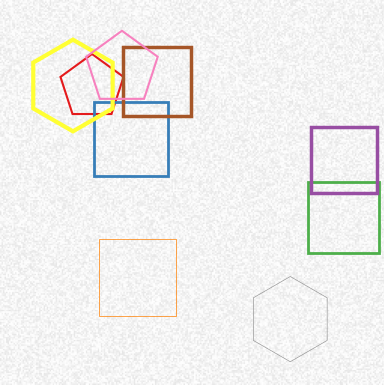[{"shape": "pentagon", "thickness": 1.5, "radius": 0.43, "center": [0.239, 0.774]}, {"shape": "square", "thickness": 2, "radius": 0.48, "center": [0.34, 0.639]}, {"shape": "square", "thickness": 2, "radius": 0.46, "center": [0.892, 0.435]}, {"shape": "square", "thickness": 2.5, "radius": 0.43, "center": [0.893, 0.585]}, {"shape": "square", "thickness": 0.5, "radius": 0.5, "center": [0.357, 0.279]}, {"shape": "hexagon", "thickness": 3, "radius": 0.6, "center": [0.189, 0.778]}, {"shape": "square", "thickness": 2.5, "radius": 0.44, "center": [0.409, 0.788]}, {"shape": "pentagon", "thickness": 1.5, "radius": 0.49, "center": [0.317, 0.822]}, {"shape": "hexagon", "thickness": 0.5, "radius": 0.55, "center": [0.754, 0.171]}]